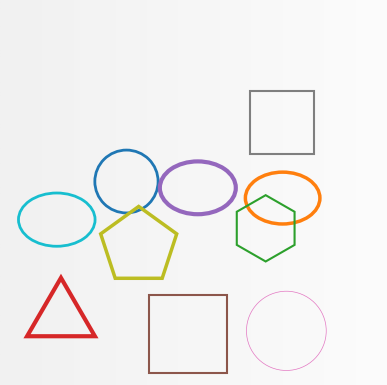[{"shape": "circle", "thickness": 2, "radius": 0.41, "center": [0.326, 0.529]}, {"shape": "oval", "thickness": 2.5, "radius": 0.48, "center": [0.729, 0.486]}, {"shape": "hexagon", "thickness": 1.5, "radius": 0.43, "center": [0.686, 0.407]}, {"shape": "triangle", "thickness": 3, "radius": 0.51, "center": [0.157, 0.177]}, {"shape": "oval", "thickness": 3, "radius": 0.49, "center": [0.511, 0.512]}, {"shape": "square", "thickness": 1.5, "radius": 0.5, "center": [0.485, 0.133]}, {"shape": "circle", "thickness": 0.5, "radius": 0.51, "center": [0.739, 0.141]}, {"shape": "square", "thickness": 1.5, "radius": 0.41, "center": [0.728, 0.682]}, {"shape": "pentagon", "thickness": 2.5, "radius": 0.52, "center": [0.358, 0.361]}, {"shape": "oval", "thickness": 2, "radius": 0.49, "center": [0.147, 0.43]}]